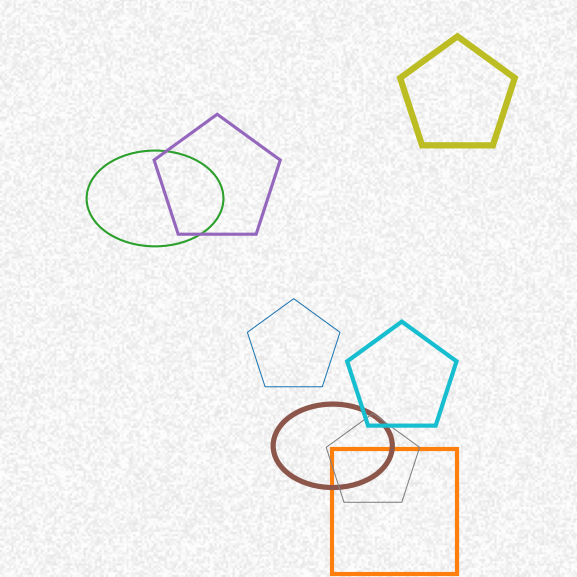[{"shape": "pentagon", "thickness": 0.5, "radius": 0.42, "center": [0.509, 0.398]}, {"shape": "square", "thickness": 2, "radius": 0.54, "center": [0.683, 0.114]}, {"shape": "oval", "thickness": 1, "radius": 0.59, "center": [0.268, 0.655]}, {"shape": "pentagon", "thickness": 1.5, "radius": 0.57, "center": [0.376, 0.686]}, {"shape": "oval", "thickness": 2.5, "radius": 0.52, "center": [0.576, 0.227]}, {"shape": "pentagon", "thickness": 0.5, "radius": 0.43, "center": [0.646, 0.198]}, {"shape": "pentagon", "thickness": 3, "radius": 0.52, "center": [0.792, 0.832]}, {"shape": "pentagon", "thickness": 2, "radius": 0.5, "center": [0.696, 0.343]}]